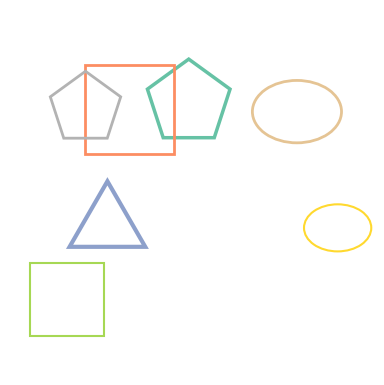[{"shape": "pentagon", "thickness": 2.5, "radius": 0.56, "center": [0.49, 0.734]}, {"shape": "square", "thickness": 2, "radius": 0.58, "center": [0.336, 0.715]}, {"shape": "triangle", "thickness": 3, "radius": 0.57, "center": [0.279, 0.416]}, {"shape": "square", "thickness": 1.5, "radius": 0.48, "center": [0.174, 0.222]}, {"shape": "oval", "thickness": 1.5, "radius": 0.44, "center": [0.877, 0.408]}, {"shape": "oval", "thickness": 2, "radius": 0.58, "center": [0.771, 0.71]}, {"shape": "pentagon", "thickness": 2, "radius": 0.48, "center": [0.222, 0.719]}]